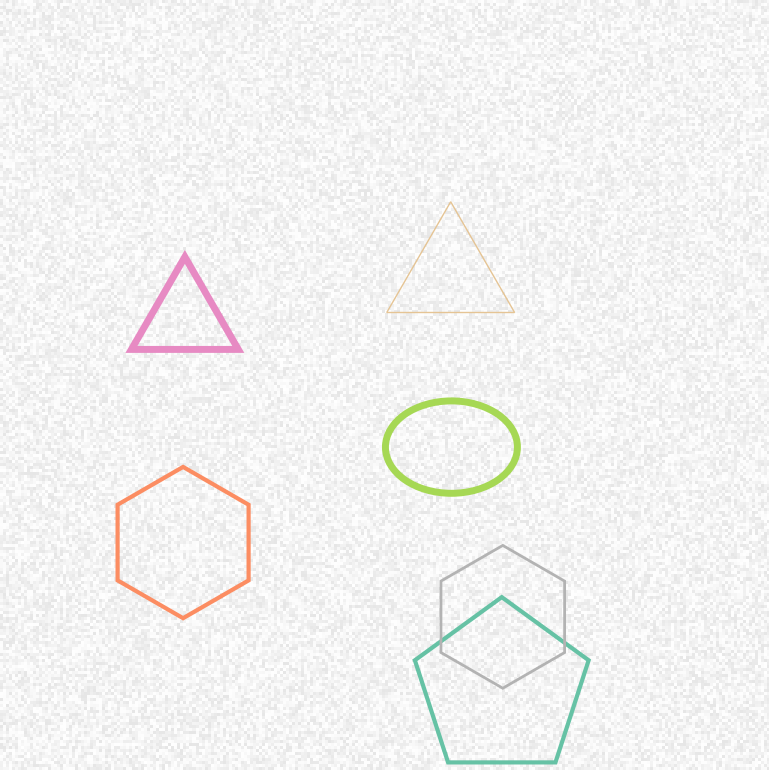[{"shape": "pentagon", "thickness": 1.5, "radius": 0.59, "center": [0.652, 0.106]}, {"shape": "hexagon", "thickness": 1.5, "radius": 0.49, "center": [0.238, 0.295]}, {"shape": "triangle", "thickness": 2.5, "radius": 0.4, "center": [0.24, 0.586]}, {"shape": "oval", "thickness": 2.5, "radius": 0.43, "center": [0.586, 0.419]}, {"shape": "triangle", "thickness": 0.5, "radius": 0.48, "center": [0.585, 0.642]}, {"shape": "hexagon", "thickness": 1, "radius": 0.46, "center": [0.653, 0.199]}]